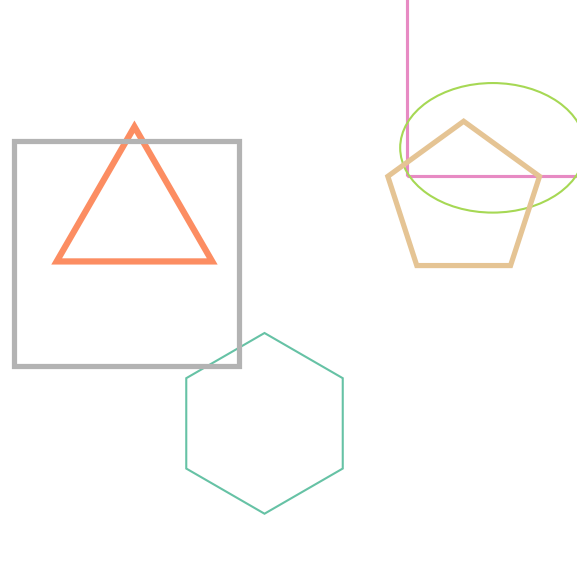[{"shape": "hexagon", "thickness": 1, "radius": 0.78, "center": [0.458, 0.266]}, {"shape": "triangle", "thickness": 3, "radius": 0.78, "center": [0.233, 0.624]}, {"shape": "square", "thickness": 1.5, "radius": 0.79, "center": [0.863, 0.851]}, {"shape": "oval", "thickness": 1, "radius": 0.8, "center": [0.853, 0.743]}, {"shape": "pentagon", "thickness": 2.5, "radius": 0.69, "center": [0.803, 0.651]}, {"shape": "square", "thickness": 2.5, "radius": 0.97, "center": [0.219, 0.56]}]